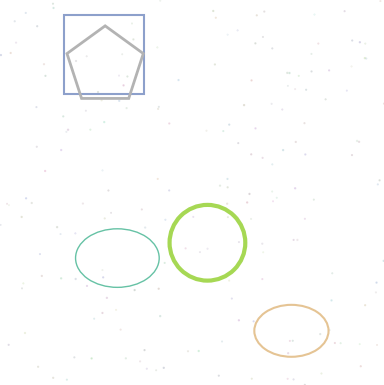[{"shape": "oval", "thickness": 1, "radius": 0.54, "center": [0.305, 0.33]}, {"shape": "square", "thickness": 1.5, "radius": 0.51, "center": [0.27, 0.859]}, {"shape": "circle", "thickness": 3, "radius": 0.49, "center": [0.539, 0.369]}, {"shape": "oval", "thickness": 1.5, "radius": 0.48, "center": [0.757, 0.141]}, {"shape": "pentagon", "thickness": 2, "radius": 0.52, "center": [0.273, 0.829]}]